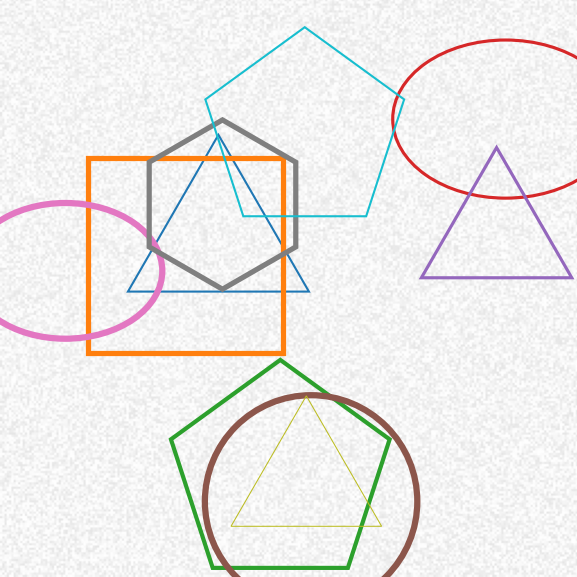[{"shape": "triangle", "thickness": 1, "radius": 0.9, "center": [0.378, 0.585]}, {"shape": "square", "thickness": 2.5, "radius": 0.84, "center": [0.321, 0.557]}, {"shape": "pentagon", "thickness": 2, "radius": 1.0, "center": [0.485, 0.177]}, {"shape": "oval", "thickness": 1.5, "radius": 0.98, "center": [0.876, 0.793]}, {"shape": "triangle", "thickness": 1.5, "radius": 0.75, "center": [0.86, 0.593]}, {"shape": "circle", "thickness": 3, "radius": 0.92, "center": [0.539, 0.131]}, {"shape": "oval", "thickness": 3, "radius": 0.84, "center": [0.113, 0.53]}, {"shape": "hexagon", "thickness": 2.5, "radius": 0.73, "center": [0.385, 0.645]}, {"shape": "triangle", "thickness": 0.5, "radius": 0.75, "center": [0.53, 0.163]}, {"shape": "pentagon", "thickness": 1, "radius": 0.9, "center": [0.528, 0.771]}]